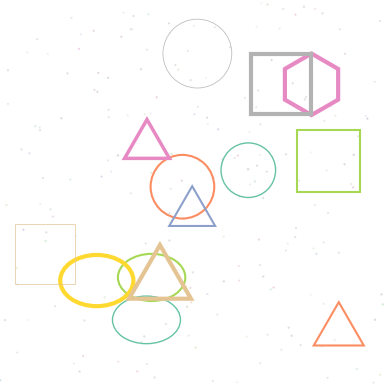[{"shape": "circle", "thickness": 1, "radius": 0.35, "center": [0.645, 0.558]}, {"shape": "oval", "thickness": 1, "radius": 0.44, "center": [0.38, 0.169]}, {"shape": "circle", "thickness": 1.5, "radius": 0.41, "center": [0.474, 0.515]}, {"shape": "triangle", "thickness": 1.5, "radius": 0.38, "center": [0.88, 0.14]}, {"shape": "triangle", "thickness": 1.5, "radius": 0.34, "center": [0.499, 0.448]}, {"shape": "hexagon", "thickness": 3, "radius": 0.4, "center": [0.809, 0.781]}, {"shape": "triangle", "thickness": 2.5, "radius": 0.34, "center": [0.382, 0.622]}, {"shape": "oval", "thickness": 1.5, "radius": 0.44, "center": [0.394, 0.279]}, {"shape": "square", "thickness": 1.5, "radius": 0.41, "center": [0.853, 0.582]}, {"shape": "oval", "thickness": 3, "radius": 0.48, "center": [0.251, 0.271]}, {"shape": "triangle", "thickness": 3, "radius": 0.46, "center": [0.415, 0.271]}, {"shape": "square", "thickness": 0.5, "radius": 0.39, "center": [0.117, 0.34]}, {"shape": "square", "thickness": 3, "radius": 0.39, "center": [0.729, 0.782]}, {"shape": "circle", "thickness": 0.5, "radius": 0.45, "center": [0.513, 0.861]}]